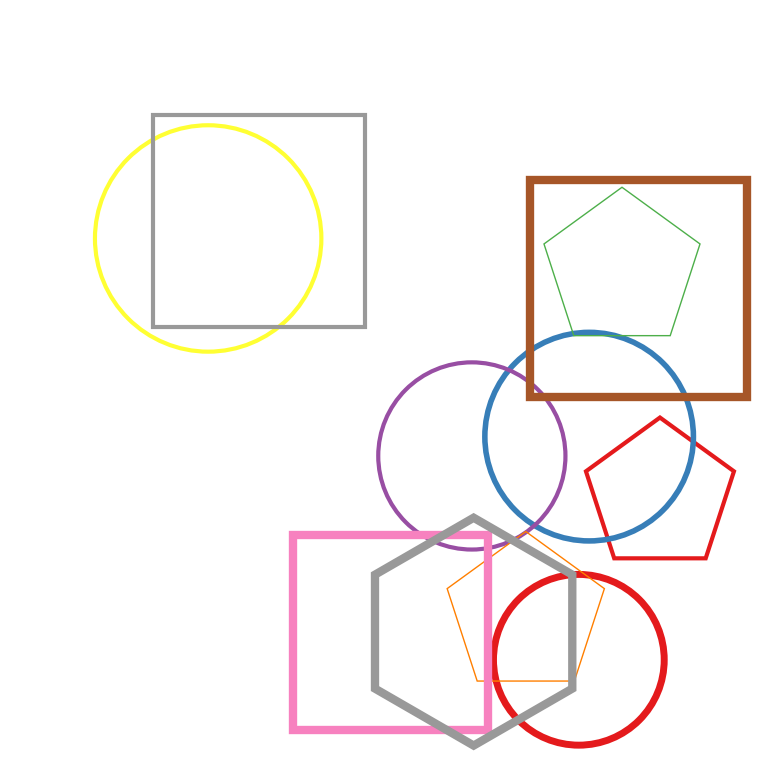[{"shape": "circle", "thickness": 2.5, "radius": 0.55, "center": [0.752, 0.143]}, {"shape": "pentagon", "thickness": 1.5, "radius": 0.51, "center": [0.857, 0.357]}, {"shape": "circle", "thickness": 2, "radius": 0.68, "center": [0.765, 0.433]}, {"shape": "pentagon", "thickness": 0.5, "radius": 0.53, "center": [0.808, 0.65]}, {"shape": "circle", "thickness": 1.5, "radius": 0.61, "center": [0.613, 0.408]}, {"shape": "pentagon", "thickness": 0.5, "radius": 0.54, "center": [0.683, 0.202]}, {"shape": "circle", "thickness": 1.5, "radius": 0.74, "center": [0.27, 0.69]}, {"shape": "square", "thickness": 3, "radius": 0.7, "center": [0.83, 0.626]}, {"shape": "square", "thickness": 3, "radius": 0.63, "center": [0.508, 0.179]}, {"shape": "hexagon", "thickness": 3, "radius": 0.74, "center": [0.615, 0.18]}, {"shape": "square", "thickness": 1.5, "radius": 0.69, "center": [0.336, 0.713]}]